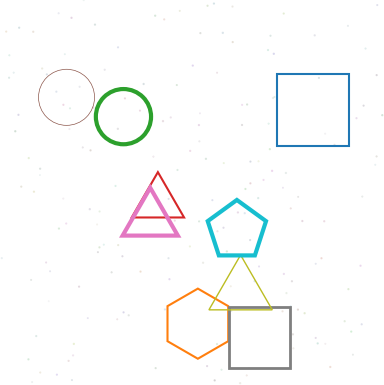[{"shape": "square", "thickness": 1.5, "radius": 0.47, "center": [0.812, 0.715]}, {"shape": "hexagon", "thickness": 1.5, "radius": 0.46, "center": [0.514, 0.159]}, {"shape": "circle", "thickness": 3, "radius": 0.36, "center": [0.321, 0.697]}, {"shape": "triangle", "thickness": 1.5, "radius": 0.39, "center": [0.41, 0.474]}, {"shape": "circle", "thickness": 0.5, "radius": 0.36, "center": [0.173, 0.747]}, {"shape": "triangle", "thickness": 3, "radius": 0.41, "center": [0.39, 0.429]}, {"shape": "square", "thickness": 2, "radius": 0.4, "center": [0.674, 0.124]}, {"shape": "triangle", "thickness": 1, "radius": 0.47, "center": [0.625, 0.243]}, {"shape": "pentagon", "thickness": 3, "radius": 0.4, "center": [0.615, 0.401]}]